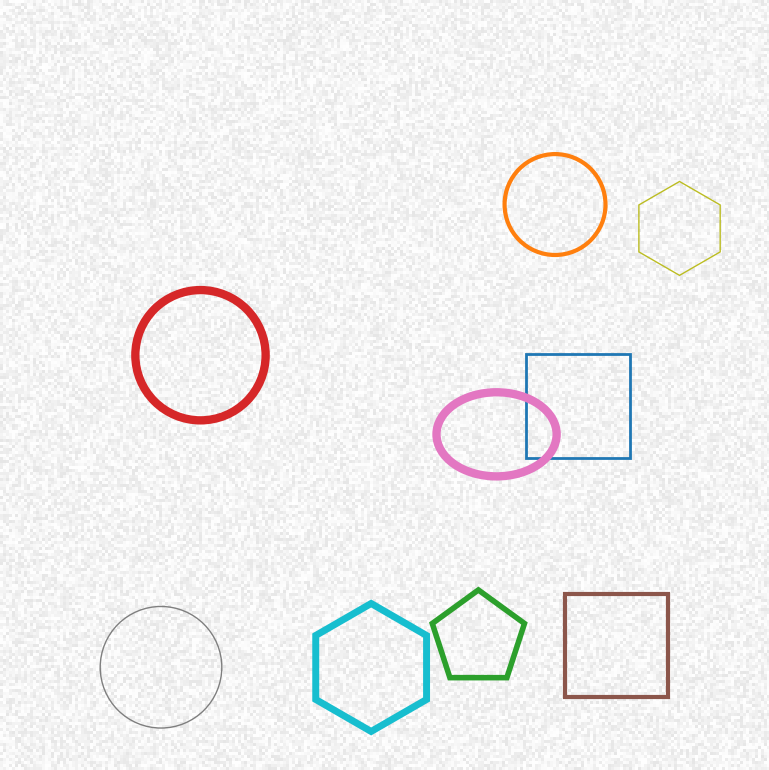[{"shape": "square", "thickness": 1, "radius": 0.34, "center": [0.75, 0.472]}, {"shape": "circle", "thickness": 1.5, "radius": 0.33, "center": [0.721, 0.734]}, {"shape": "pentagon", "thickness": 2, "radius": 0.31, "center": [0.621, 0.171]}, {"shape": "circle", "thickness": 3, "radius": 0.42, "center": [0.26, 0.539]}, {"shape": "square", "thickness": 1.5, "radius": 0.33, "center": [0.801, 0.161]}, {"shape": "oval", "thickness": 3, "radius": 0.39, "center": [0.645, 0.436]}, {"shape": "circle", "thickness": 0.5, "radius": 0.39, "center": [0.209, 0.133]}, {"shape": "hexagon", "thickness": 0.5, "radius": 0.3, "center": [0.883, 0.703]}, {"shape": "hexagon", "thickness": 2.5, "radius": 0.42, "center": [0.482, 0.133]}]